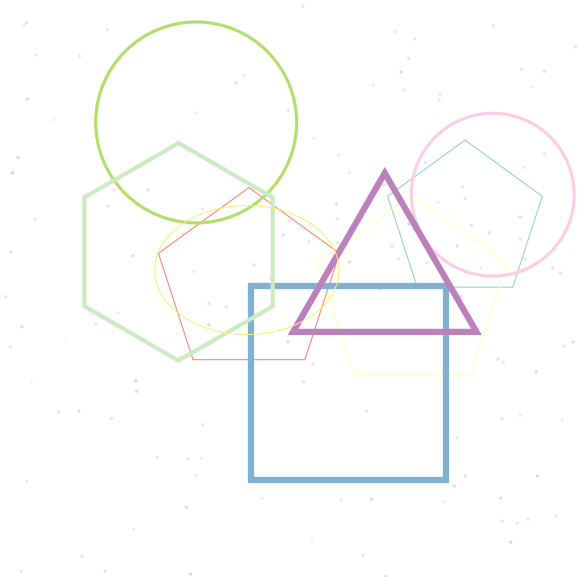[{"shape": "pentagon", "thickness": 0.5, "radius": 0.7, "center": [0.805, 0.616]}, {"shape": "pentagon", "thickness": 0.5, "radius": 0.86, "center": [0.714, 0.489]}, {"shape": "pentagon", "thickness": 0.5, "radius": 0.82, "center": [0.431, 0.51]}, {"shape": "square", "thickness": 3, "radius": 0.84, "center": [0.603, 0.336]}, {"shape": "circle", "thickness": 1.5, "radius": 0.87, "center": [0.34, 0.787]}, {"shape": "circle", "thickness": 1.5, "radius": 0.71, "center": [0.853, 0.662]}, {"shape": "triangle", "thickness": 3, "radius": 0.92, "center": [0.666, 0.516]}, {"shape": "hexagon", "thickness": 2, "radius": 0.94, "center": [0.309, 0.563]}, {"shape": "oval", "thickness": 0.5, "radius": 0.8, "center": [0.427, 0.532]}]